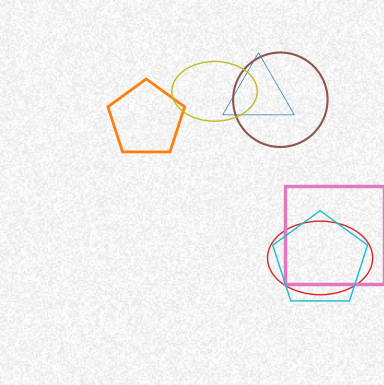[{"shape": "triangle", "thickness": 0.5, "radius": 0.54, "center": [0.672, 0.755]}, {"shape": "pentagon", "thickness": 2, "radius": 0.52, "center": [0.38, 0.69]}, {"shape": "oval", "thickness": 1, "radius": 0.68, "center": [0.831, 0.33]}, {"shape": "circle", "thickness": 1.5, "radius": 0.61, "center": [0.728, 0.741]}, {"shape": "square", "thickness": 2.5, "radius": 0.64, "center": [0.869, 0.39]}, {"shape": "oval", "thickness": 1, "radius": 0.55, "center": [0.557, 0.763]}, {"shape": "pentagon", "thickness": 1, "radius": 0.65, "center": [0.832, 0.323]}]